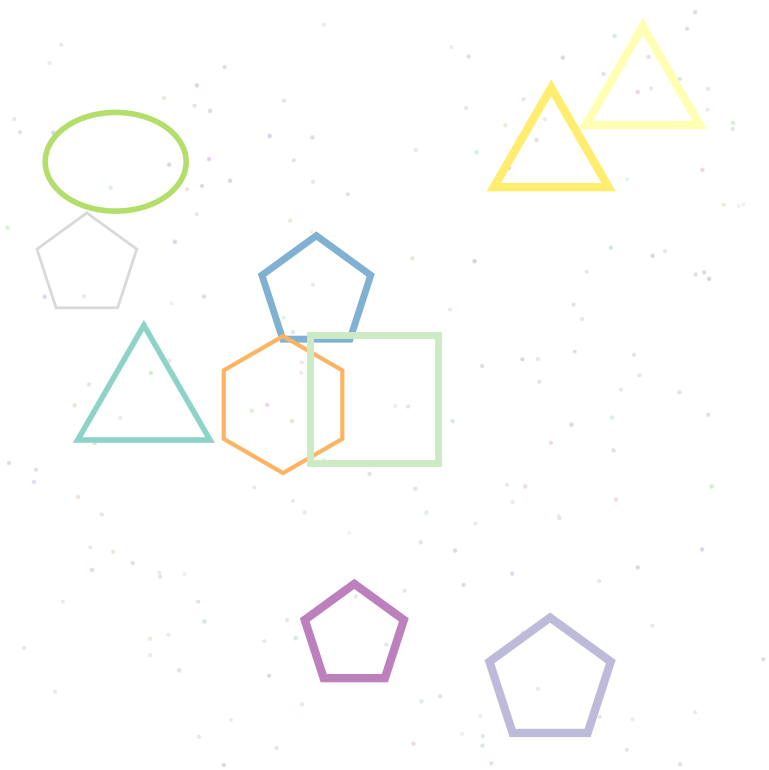[{"shape": "triangle", "thickness": 2, "radius": 0.5, "center": [0.187, 0.478]}, {"shape": "triangle", "thickness": 3, "radius": 0.43, "center": [0.835, 0.88]}, {"shape": "pentagon", "thickness": 3, "radius": 0.41, "center": [0.714, 0.115]}, {"shape": "pentagon", "thickness": 2.5, "radius": 0.37, "center": [0.411, 0.62]}, {"shape": "hexagon", "thickness": 1.5, "radius": 0.44, "center": [0.368, 0.475]}, {"shape": "oval", "thickness": 2, "radius": 0.46, "center": [0.15, 0.79]}, {"shape": "pentagon", "thickness": 1, "radius": 0.34, "center": [0.113, 0.655]}, {"shape": "pentagon", "thickness": 3, "radius": 0.34, "center": [0.46, 0.174]}, {"shape": "square", "thickness": 2.5, "radius": 0.42, "center": [0.486, 0.482]}, {"shape": "triangle", "thickness": 3, "radius": 0.43, "center": [0.716, 0.8]}]